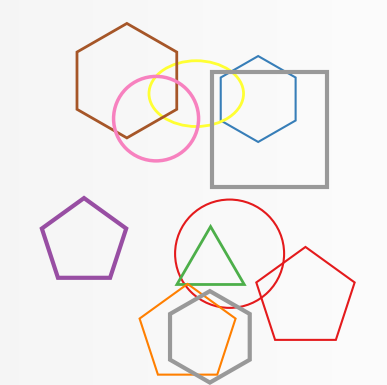[{"shape": "circle", "thickness": 1.5, "radius": 0.7, "center": [0.593, 0.341]}, {"shape": "pentagon", "thickness": 1.5, "radius": 0.67, "center": [0.788, 0.225]}, {"shape": "hexagon", "thickness": 1.5, "radius": 0.56, "center": [0.666, 0.743]}, {"shape": "triangle", "thickness": 2, "radius": 0.5, "center": [0.543, 0.311]}, {"shape": "pentagon", "thickness": 3, "radius": 0.57, "center": [0.217, 0.371]}, {"shape": "pentagon", "thickness": 1.5, "radius": 0.65, "center": [0.484, 0.132]}, {"shape": "oval", "thickness": 2, "radius": 0.61, "center": [0.506, 0.757]}, {"shape": "hexagon", "thickness": 2, "radius": 0.74, "center": [0.327, 0.79]}, {"shape": "circle", "thickness": 2.5, "radius": 0.55, "center": [0.403, 0.692]}, {"shape": "square", "thickness": 3, "radius": 0.74, "center": [0.695, 0.663]}, {"shape": "hexagon", "thickness": 3, "radius": 0.59, "center": [0.542, 0.125]}]